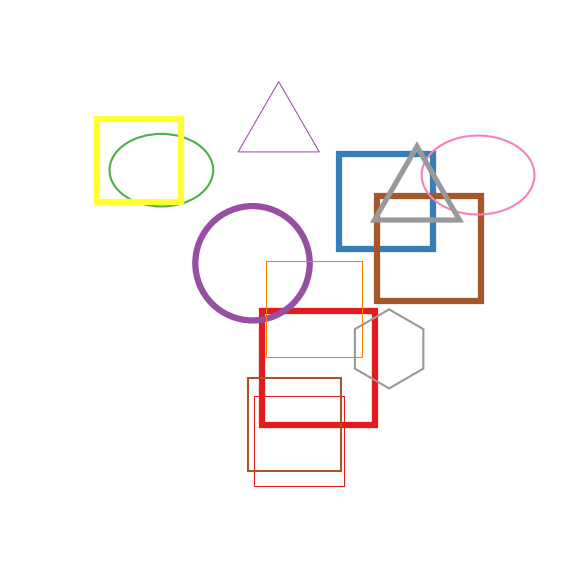[{"shape": "square", "thickness": 3, "radius": 0.49, "center": [0.551, 0.362]}, {"shape": "square", "thickness": 0.5, "radius": 0.39, "center": [0.518, 0.235]}, {"shape": "square", "thickness": 3, "radius": 0.41, "center": [0.668, 0.65]}, {"shape": "oval", "thickness": 1, "radius": 0.45, "center": [0.279, 0.704]}, {"shape": "circle", "thickness": 3, "radius": 0.5, "center": [0.437, 0.543]}, {"shape": "triangle", "thickness": 0.5, "radius": 0.41, "center": [0.483, 0.777]}, {"shape": "square", "thickness": 0.5, "radius": 0.42, "center": [0.544, 0.464]}, {"shape": "square", "thickness": 3, "radius": 0.36, "center": [0.241, 0.722]}, {"shape": "square", "thickness": 1, "radius": 0.4, "center": [0.51, 0.264]}, {"shape": "square", "thickness": 3, "radius": 0.45, "center": [0.743, 0.569]}, {"shape": "oval", "thickness": 1, "radius": 0.49, "center": [0.828, 0.696]}, {"shape": "hexagon", "thickness": 1, "radius": 0.34, "center": [0.674, 0.395]}, {"shape": "triangle", "thickness": 2.5, "radius": 0.43, "center": [0.722, 0.661]}]